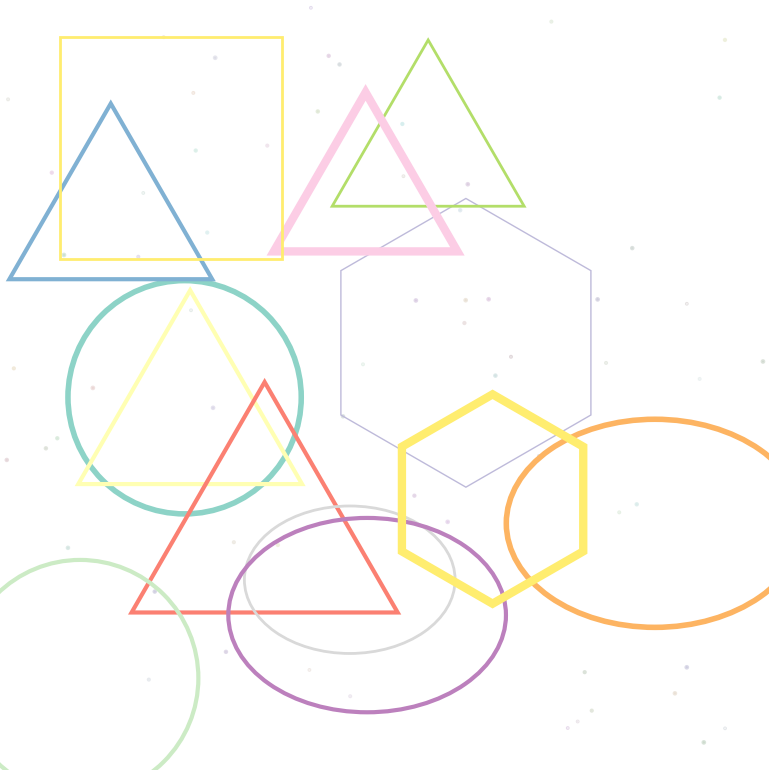[{"shape": "circle", "thickness": 2, "radius": 0.76, "center": [0.24, 0.484]}, {"shape": "triangle", "thickness": 1.5, "radius": 0.84, "center": [0.247, 0.455]}, {"shape": "hexagon", "thickness": 0.5, "radius": 0.94, "center": [0.605, 0.555]}, {"shape": "triangle", "thickness": 1.5, "radius": 1.0, "center": [0.344, 0.304]}, {"shape": "triangle", "thickness": 1.5, "radius": 0.76, "center": [0.144, 0.713]}, {"shape": "oval", "thickness": 2, "radius": 0.97, "center": [0.851, 0.32]}, {"shape": "triangle", "thickness": 1, "radius": 0.72, "center": [0.556, 0.804]}, {"shape": "triangle", "thickness": 3, "radius": 0.69, "center": [0.475, 0.742]}, {"shape": "oval", "thickness": 1, "radius": 0.68, "center": [0.454, 0.247]}, {"shape": "oval", "thickness": 1.5, "radius": 0.9, "center": [0.477, 0.201]}, {"shape": "circle", "thickness": 1.5, "radius": 0.77, "center": [0.104, 0.119]}, {"shape": "hexagon", "thickness": 3, "radius": 0.68, "center": [0.64, 0.352]}, {"shape": "square", "thickness": 1, "radius": 0.72, "center": [0.222, 0.807]}]